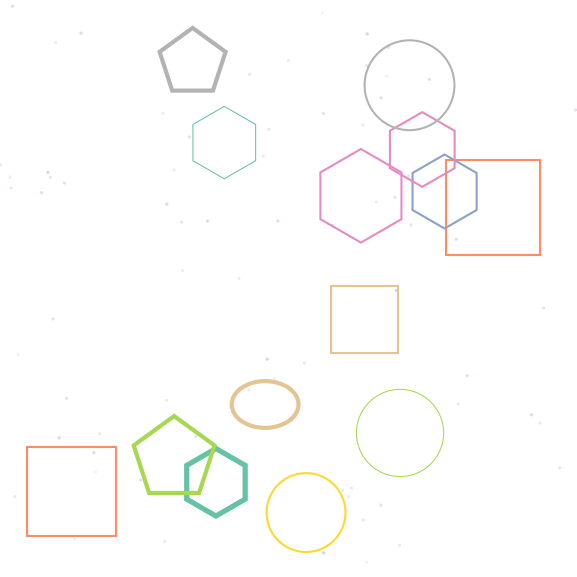[{"shape": "hexagon", "thickness": 2.5, "radius": 0.29, "center": [0.374, 0.164]}, {"shape": "hexagon", "thickness": 0.5, "radius": 0.31, "center": [0.388, 0.752]}, {"shape": "square", "thickness": 1, "radius": 0.39, "center": [0.124, 0.148]}, {"shape": "square", "thickness": 1, "radius": 0.41, "center": [0.853, 0.639]}, {"shape": "hexagon", "thickness": 1, "radius": 0.32, "center": [0.77, 0.668]}, {"shape": "hexagon", "thickness": 1, "radius": 0.41, "center": [0.625, 0.66]}, {"shape": "hexagon", "thickness": 1, "radius": 0.32, "center": [0.731, 0.74]}, {"shape": "circle", "thickness": 0.5, "radius": 0.38, "center": [0.693, 0.249]}, {"shape": "pentagon", "thickness": 2, "radius": 0.37, "center": [0.301, 0.205]}, {"shape": "circle", "thickness": 1, "radius": 0.34, "center": [0.53, 0.112]}, {"shape": "square", "thickness": 1, "radius": 0.29, "center": [0.631, 0.446]}, {"shape": "oval", "thickness": 2, "radius": 0.29, "center": [0.459, 0.299]}, {"shape": "circle", "thickness": 1, "radius": 0.39, "center": [0.709, 0.852]}, {"shape": "pentagon", "thickness": 2, "radius": 0.3, "center": [0.333, 0.891]}]